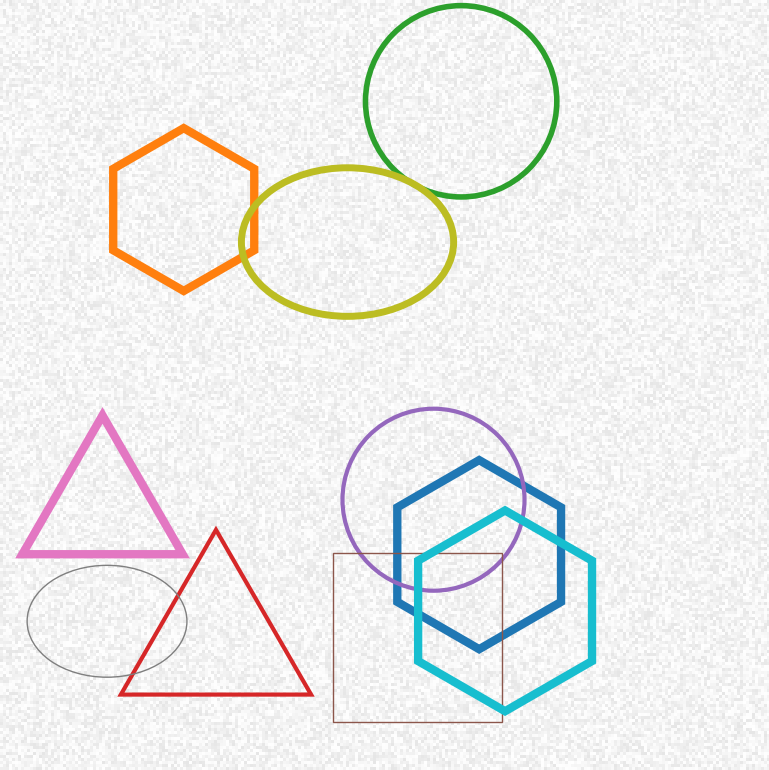[{"shape": "hexagon", "thickness": 3, "radius": 0.61, "center": [0.622, 0.28]}, {"shape": "hexagon", "thickness": 3, "radius": 0.53, "center": [0.239, 0.728]}, {"shape": "circle", "thickness": 2, "radius": 0.62, "center": [0.599, 0.868]}, {"shape": "triangle", "thickness": 1.5, "radius": 0.71, "center": [0.28, 0.169]}, {"shape": "circle", "thickness": 1.5, "radius": 0.59, "center": [0.563, 0.351]}, {"shape": "square", "thickness": 0.5, "radius": 0.55, "center": [0.542, 0.172]}, {"shape": "triangle", "thickness": 3, "radius": 0.6, "center": [0.133, 0.34]}, {"shape": "oval", "thickness": 0.5, "radius": 0.52, "center": [0.139, 0.193]}, {"shape": "oval", "thickness": 2.5, "radius": 0.69, "center": [0.451, 0.686]}, {"shape": "hexagon", "thickness": 3, "radius": 0.65, "center": [0.656, 0.207]}]